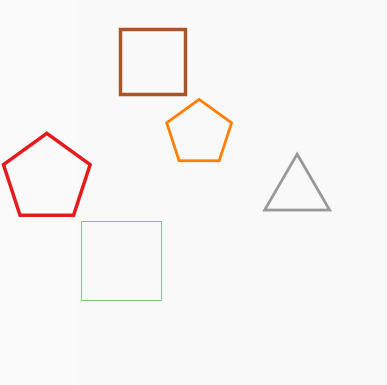[{"shape": "pentagon", "thickness": 2.5, "radius": 0.59, "center": [0.121, 0.536]}, {"shape": "square", "thickness": 0.5, "radius": 0.52, "center": [0.313, 0.323]}, {"shape": "pentagon", "thickness": 2, "radius": 0.44, "center": [0.514, 0.654]}, {"shape": "square", "thickness": 2.5, "radius": 0.42, "center": [0.394, 0.84]}, {"shape": "triangle", "thickness": 2, "radius": 0.48, "center": [0.767, 0.503]}]